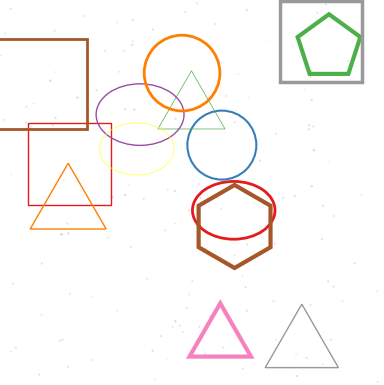[{"shape": "square", "thickness": 1, "radius": 0.53, "center": [0.181, 0.574]}, {"shape": "oval", "thickness": 2, "radius": 0.54, "center": [0.607, 0.454]}, {"shape": "circle", "thickness": 1.5, "radius": 0.45, "center": [0.576, 0.623]}, {"shape": "triangle", "thickness": 0.5, "radius": 0.5, "center": [0.497, 0.715]}, {"shape": "pentagon", "thickness": 3, "radius": 0.43, "center": [0.854, 0.877]}, {"shape": "oval", "thickness": 1, "radius": 0.57, "center": [0.364, 0.702]}, {"shape": "circle", "thickness": 2, "radius": 0.49, "center": [0.473, 0.81]}, {"shape": "triangle", "thickness": 1, "radius": 0.57, "center": [0.177, 0.462]}, {"shape": "oval", "thickness": 0.5, "radius": 0.48, "center": [0.355, 0.613]}, {"shape": "hexagon", "thickness": 3, "radius": 0.54, "center": [0.609, 0.412]}, {"shape": "square", "thickness": 2, "radius": 0.58, "center": [0.11, 0.782]}, {"shape": "triangle", "thickness": 3, "radius": 0.46, "center": [0.572, 0.12]}, {"shape": "triangle", "thickness": 1, "radius": 0.55, "center": [0.784, 0.1]}, {"shape": "square", "thickness": 2.5, "radius": 0.53, "center": [0.834, 0.892]}]